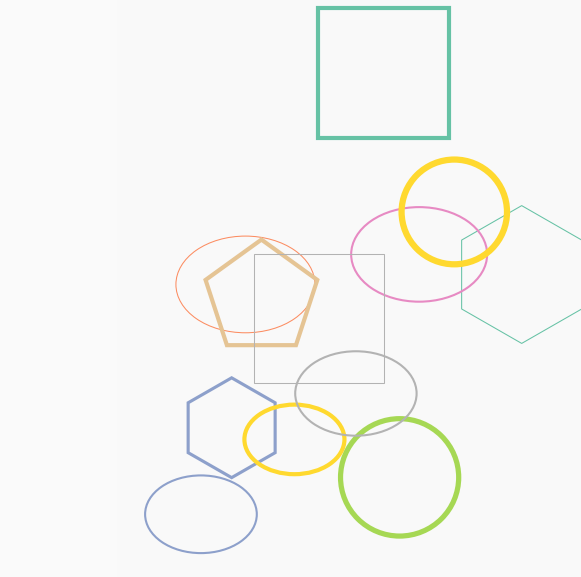[{"shape": "square", "thickness": 2, "radius": 0.56, "center": [0.659, 0.872]}, {"shape": "hexagon", "thickness": 0.5, "radius": 0.6, "center": [0.898, 0.524]}, {"shape": "oval", "thickness": 0.5, "radius": 0.6, "center": [0.422, 0.507]}, {"shape": "oval", "thickness": 1, "radius": 0.48, "center": [0.346, 0.109]}, {"shape": "hexagon", "thickness": 1.5, "radius": 0.43, "center": [0.399, 0.258]}, {"shape": "oval", "thickness": 1, "radius": 0.58, "center": [0.721, 0.559]}, {"shape": "circle", "thickness": 2.5, "radius": 0.51, "center": [0.688, 0.173]}, {"shape": "circle", "thickness": 3, "radius": 0.45, "center": [0.782, 0.632]}, {"shape": "oval", "thickness": 2, "radius": 0.43, "center": [0.507, 0.238]}, {"shape": "pentagon", "thickness": 2, "radius": 0.51, "center": [0.45, 0.483]}, {"shape": "oval", "thickness": 1, "radius": 0.52, "center": [0.612, 0.318]}, {"shape": "square", "thickness": 0.5, "radius": 0.56, "center": [0.549, 0.447]}]